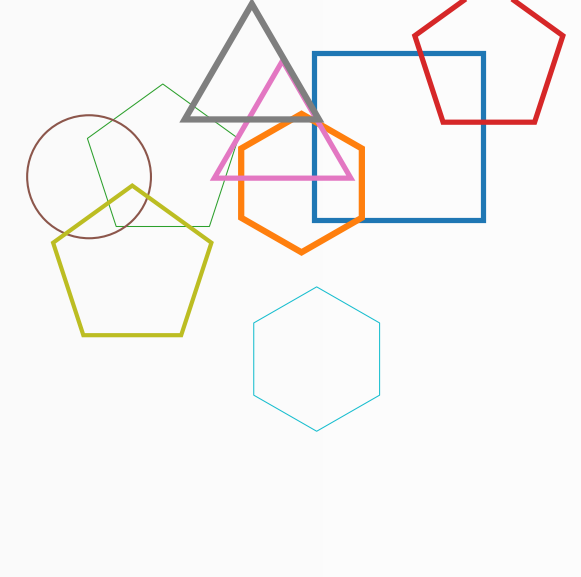[{"shape": "square", "thickness": 2.5, "radius": 0.72, "center": [0.686, 0.762]}, {"shape": "hexagon", "thickness": 3, "radius": 0.6, "center": [0.519, 0.682]}, {"shape": "pentagon", "thickness": 0.5, "radius": 0.68, "center": [0.28, 0.717]}, {"shape": "pentagon", "thickness": 2.5, "radius": 0.67, "center": [0.841, 0.896]}, {"shape": "circle", "thickness": 1, "radius": 0.53, "center": [0.153, 0.693]}, {"shape": "triangle", "thickness": 2.5, "radius": 0.68, "center": [0.486, 0.758]}, {"shape": "triangle", "thickness": 3, "radius": 0.67, "center": [0.433, 0.859]}, {"shape": "pentagon", "thickness": 2, "radius": 0.72, "center": [0.228, 0.535]}, {"shape": "hexagon", "thickness": 0.5, "radius": 0.63, "center": [0.545, 0.377]}]